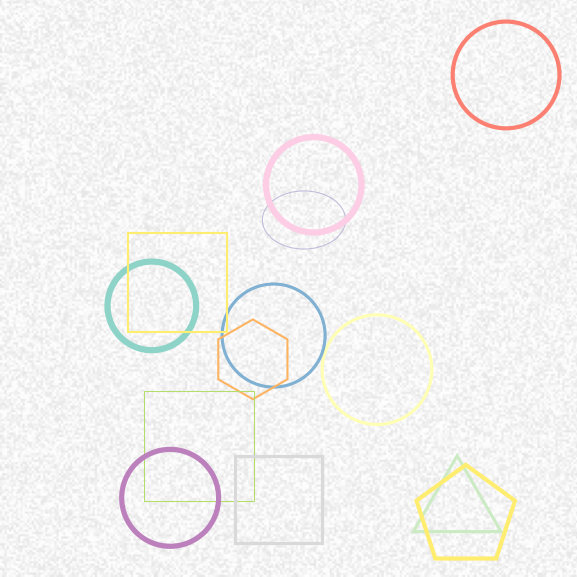[{"shape": "circle", "thickness": 3, "radius": 0.38, "center": [0.263, 0.47]}, {"shape": "circle", "thickness": 1.5, "radius": 0.47, "center": [0.653, 0.359]}, {"shape": "oval", "thickness": 0.5, "radius": 0.36, "center": [0.526, 0.618]}, {"shape": "circle", "thickness": 2, "radius": 0.46, "center": [0.876, 0.869]}, {"shape": "circle", "thickness": 1.5, "radius": 0.45, "center": [0.474, 0.418]}, {"shape": "hexagon", "thickness": 1, "radius": 0.35, "center": [0.438, 0.377]}, {"shape": "square", "thickness": 0.5, "radius": 0.48, "center": [0.344, 0.227]}, {"shape": "circle", "thickness": 3, "radius": 0.41, "center": [0.543, 0.679]}, {"shape": "square", "thickness": 1.5, "radius": 0.37, "center": [0.482, 0.134]}, {"shape": "circle", "thickness": 2.5, "radius": 0.42, "center": [0.295, 0.137]}, {"shape": "triangle", "thickness": 1.5, "radius": 0.44, "center": [0.792, 0.122]}, {"shape": "pentagon", "thickness": 2, "radius": 0.45, "center": [0.806, 0.105]}, {"shape": "square", "thickness": 1, "radius": 0.43, "center": [0.308, 0.51]}]